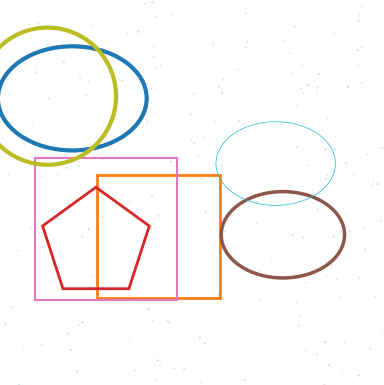[{"shape": "oval", "thickness": 3, "radius": 0.97, "center": [0.188, 0.745]}, {"shape": "square", "thickness": 2, "radius": 0.8, "center": [0.412, 0.385]}, {"shape": "pentagon", "thickness": 2, "radius": 0.73, "center": [0.249, 0.368]}, {"shape": "oval", "thickness": 2.5, "radius": 0.8, "center": [0.735, 0.39]}, {"shape": "square", "thickness": 1.5, "radius": 0.93, "center": [0.276, 0.405]}, {"shape": "circle", "thickness": 3, "radius": 0.89, "center": [0.123, 0.75]}, {"shape": "oval", "thickness": 0.5, "radius": 0.78, "center": [0.716, 0.575]}]